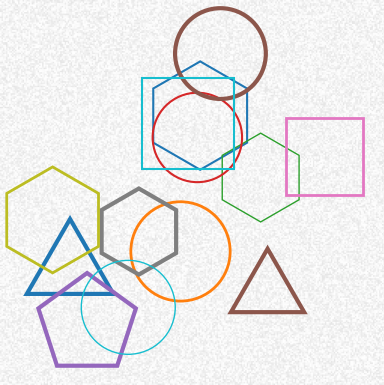[{"shape": "triangle", "thickness": 3, "radius": 0.65, "center": [0.182, 0.301]}, {"shape": "hexagon", "thickness": 1.5, "radius": 0.7, "center": [0.52, 0.7]}, {"shape": "circle", "thickness": 2, "radius": 0.64, "center": [0.469, 0.347]}, {"shape": "hexagon", "thickness": 1, "radius": 0.58, "center": [0.677, 0.539]}, {"shape": "circle", "thickness": 1.5, "radius": 0.58, "center": [0.513, 0.643]}, {"shape": "pentagon", "thickness": 3, "radius": 0.67, "center": [0.226, 0.158]}, {"shape": "triangle", "thickness": 3, "radius": 0.55, "center": [0.695, 0.244]}, {"shape": "circle", "thickness": 3, "radius": 0.59, "center": [0.573, 0.861]}, {"shape": "square", "thickness": 2, "radius": 0.5, "center": [0.842, 0.594]}, {"shape": "hexagon", "thickness": 3, "radius": 0.56, "center": [0.361, 0.399]}, {"shape": "hexagon", "thickness": 2, "radius": 0.69, "center": [0.137, 0.429]}, {"shape": "square", "thickness": 1.5, "radius": 0.59, "center": [0.488, 0.68]}, {"shape": "circle", "thickness": 1, "radius": 0.61, "center": [0.333, 0.202]}]